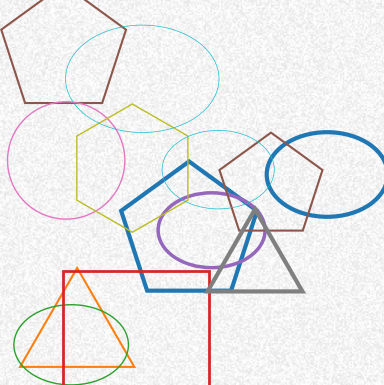[{"shape": "pentagon", "thickness": 3, "radius": 0.93, "center": [0.491, 0.395]}, {"shape": "oval", "thickness": 3, "radius": 0.78, "center": [0.85, 0.547]}, {"shape": "triangle", "thickness": 1.5, "radius": 0.86, "center": [0.2, 0.133]}, {"shape": "oval", "thickness": 1, "radius": 0.74, "center": [0.185, 0.104]}, {"shape": "square", "thickness": 2, "radius": 0.95, "center": [0.353, 0.107]}, {"shape": "oval", "thickness": 2.5, "radius": 0.69, "center": [0.55, 0.402]}, {"shape": "pentagon", "thickness": 1.5, "radius": 0.85, "center": [0.165, 0.87]}, {"shape": "pentagon", "thickness": 1.5, "radius": 0.7, "center": [0.704, 0.515]}, {"shape": "circle", "thickness": 1, "radius": 0.76, "center": [0.172, 0.583]}, {"shape": "triangle", "thickness": 3, "radius": 0.71, "center": [0.662, 0.314]}, {"shape": "hexagon", "thickness": 1, "radius": 0.83, "center": [0.344, 0.563]}, {"shape": "oval", "thickness": 0.5, "radius": 1.0, "center": [0.37, 0.795]}, {"shape": "oval", "thickness": 0.5, "radius": 0.73, "center": [0.567, 0.559]}]